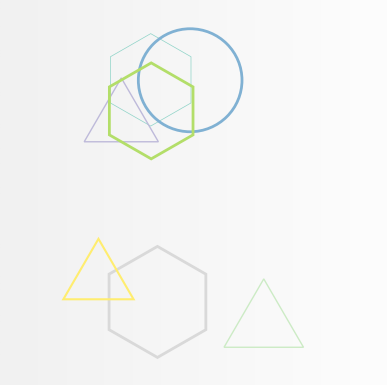[{"shape": "hexagon", "thickness": 0.5, "radius": 0.6, "center": [0.389, 0.793]}, {"shape": "triangle", "thickness": 1, "radius": 0.55, "center": [0.313, 0.687]}, {"shape": "circle", "thickness": 2, "radius": 0.67, "center": [0.491, 0.792]}, {"shape": "hexagon", "thickness": 2, "radius": 0.62, "center": [0.39, 0.712]}, {"shape": "hexagon", "thickness": 2, "radius": 0.72, "center": [0.406, 0.216]}, {"shape": "triangle", "thickness": 1, "radius": 0.59, "center": [0.681, 0.157]}, {"shape": "triangle", "thickness": 1.5, "radius": 0.52, "center": [0.254, 0.275]}]